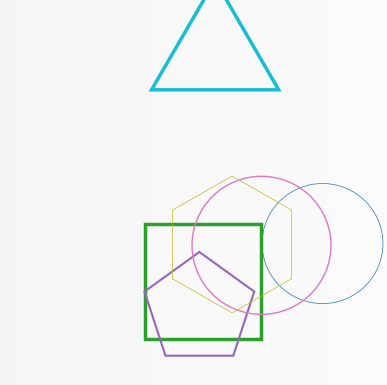[{"shape": "circle", "thickness": 0.5, "radius": 0.78, "center": [0.832, 0.367]}, {"shape": "square", "thickness": 2.5, "radius": 0.75, "center": [0.525, 0.269]}, {"shape": "pentagon", "thickness": 1.5, "radius": 0.74, "center": [0.514, 0.197]}, {"shape": "circle", "thickness": 1, "radius": 0.9, "center": [0.675, 0.363]}, {"shape": "hexagon", "thickness": 0.5, "radius": 0.89, "center": [0.599, 0.365]}, {"shape": "triangle", "thickness": 2.5, "radius": 0.95, "center": [0.555, 0.861]}]